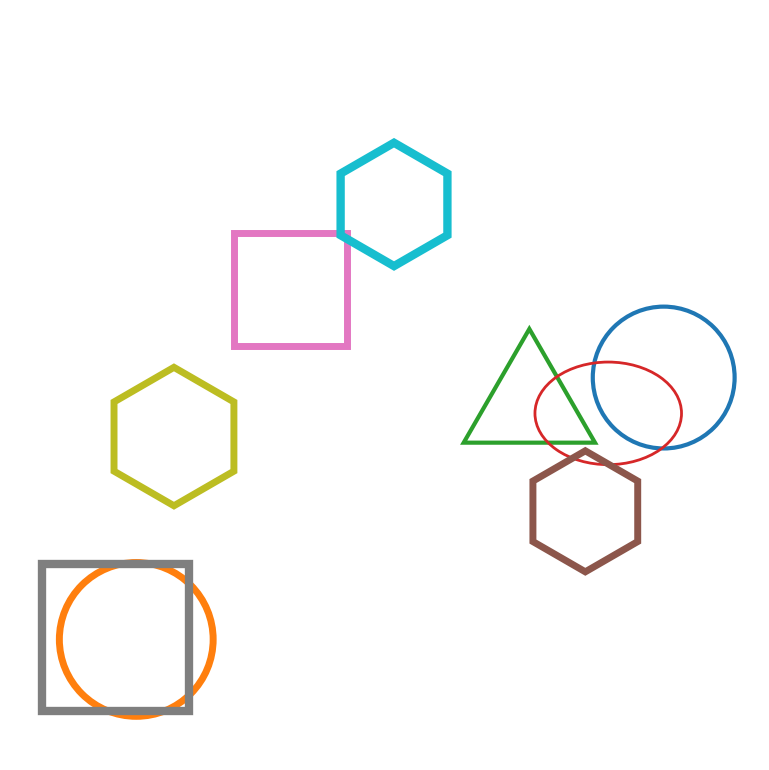[{"shape": "circle", "thickness": 1.5, "radius": 0.46, "center": [0.862, 0.51]}, {"shape": "circle", "thickness": 2.5, "radius": 0.5, "center": [0.177, 0.17]}, {"shape": "triangle", "thickness": 1.5, "radius": 0.49, "center": [0.687, 0.474]}, {"shape": "oval", "thickness": 1, "radius": 0.48, "center": [0.79, 0.463]}, {"shape": "hexagon", "thickness": 2.5, "radius": 0.39, "center": [0.76, 0.336]}, {"shape": "square", "thickness": 2.5, "radius": 0.37, "center": [0.377, 0.624]}, {"shape": "square", "thickness": 3, "radius": 0.48, "center": [0.15, 0.172]}, {"shape": "hexagon", "thickness": 2.5, "radius": 0.45, "center": [0.226, 0.433]}, {"shape": "hexagon", "thickness": 3, "radius": 0.4, "center": [0.512, 0.735]}]